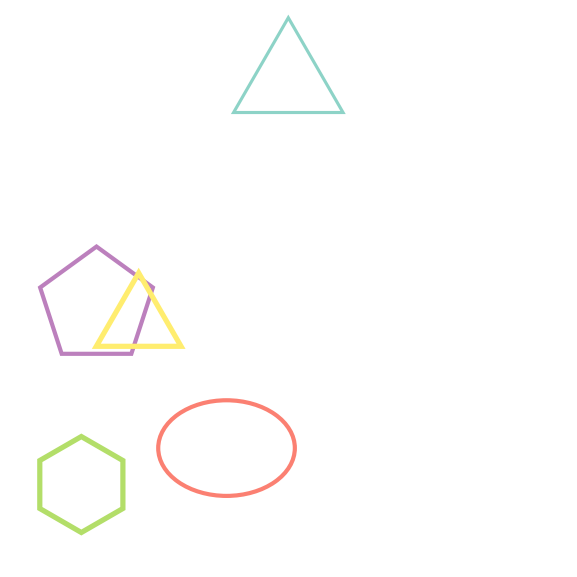[{"shape": "triangle", "thickness": 1.5, "radius": 0.55, "center": [0.499, 0.859]}, {"shape": "oval", "thickness": 2, "radius": 0.59, "center": [0.392, 0.223]}, {"shape": "hexagon", "thickness": 2.5, "radius": 0.42, "center": [0.141, 0.16]}, {"shape": "pentagon", "thickness": 2, "radius": 0.51, "center": [0.167, 0.47]}, {"shape": "triangle", "thickness": 2.5, "radius": 0.42, "center": [0.24, 0.442]}]